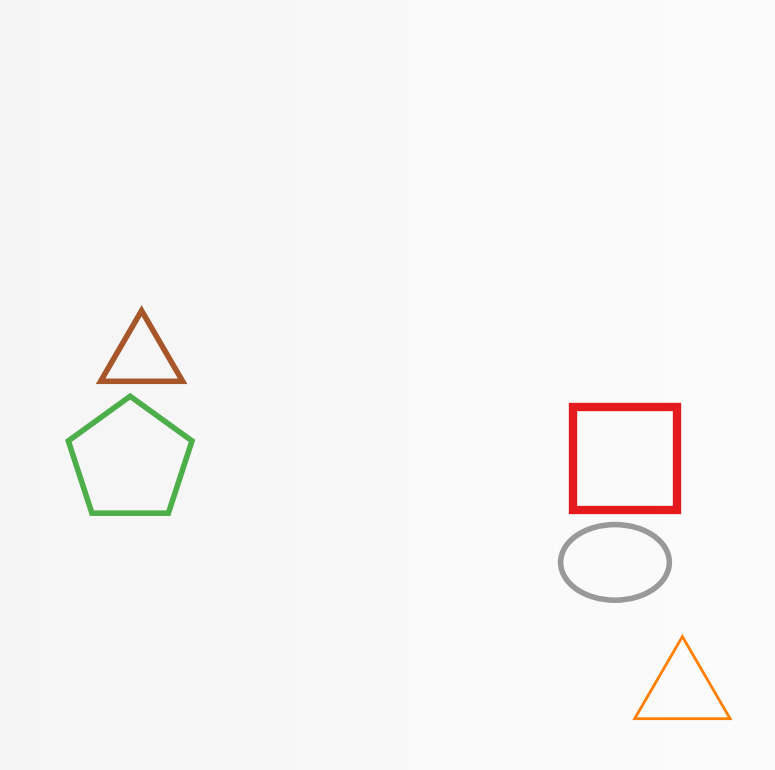[{"shape": "square", "thickness": 3, "radius": 0.33, "center": [0.806, 0.404]}, {"shape": "pentagon", "thickness": 2, "radius": 0.42, "center": [0.168, 0.401]}, {"shape": "triangle", "thickness": 1, "radius": 0.36, "center": [0.88, 0.102]}, {"shape": "triangle", "thickness": 2, "radius": 0.31, "center": [0.183, 0.535]}, {"shape": "oval", "thickness": 2, "radius": 0.35, "center": [0.794, 0.27]}]